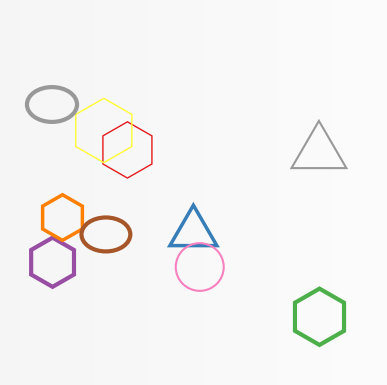[{"shape": "hexagon", "thickness": 1, "radius": 0.37, "center": [0.329, 0.611]}, {"shape": "triangle", "thickness": 2.5, "radius": 0.35, "center": [0.499, 0.397]}, {"shape": "hexagon", "thickness": 3, "radius": 0.37, "center": [0.825, 0.177]}, {"shape": "hexagon", "thickness": 3, "radius": 0.32, "center": [0.136, 0.319]}, {"shape": "hexagon", "thickness": 2.5, "radius": 0.3, "center": [0.161, 0.435]}, {"shape": "hexagon", "thickness": 1, "radius": 0.42, "center": [0.268, 0.661]}, {"shape": "oval", "thickness": 3, "radius": 0.31, "center": [0.273, 0.391]}, {"shape": "circle", "thickness": 1.5, "radius": 0.31, "center": [0.515, 0.306]}, {"shape": "oval", "thickness": 3, "radius": 0.32, "center": [0.134, 0.729]}, {"shape": "triangle", "thickness": 1.5, "radius": 0.41, "center": [0.823, 0.604]}]